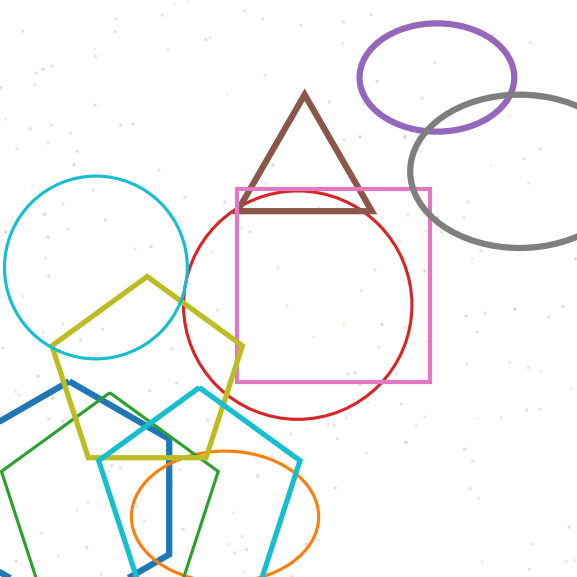[{"shape": "hexagon", "thickness": 3, "radius": 1.0, "center": [0.12, 0.139]}, {"shape": "oval", "thickness": 1.5, "radius": 0.81, "center": [0.39, 0.104]}, {"shape": "pentagon", "thickness": 1.5, "radius": 0.99, "center": [0.19, 0.122]}, {"shape": "circle", "thickness": 1.5, "radius": 0.99, "center": [0.516, 0.471]}, {"shape": "oval", "thickness": 3, "radius": 0.67, "center": [0.757, 0.865]}, {"shape": "triangle", "thickness": 3, "radius": 0.67, "center": [0.527, 0.701]}, {"shape": "square", "thickness": 2, "radius": 0.84, "center": [0.577, 0.505]}, {"shape": "oval", "thickness": 3, "radius": 0.95, "center": [0.9, 0.702]}, {"shape": "pentagon", "thickness": 2.5, "radius": 0.87, "center": [0.255, 0.347]}, {"shape": "pentagon", "thickness": 2.5, "radius": 0.92, "center": [0.345, 0.145]}, {"shape": "circle", "thickness": 1.5, "radius": 0.79, "center": [0.166, 0.536]}]